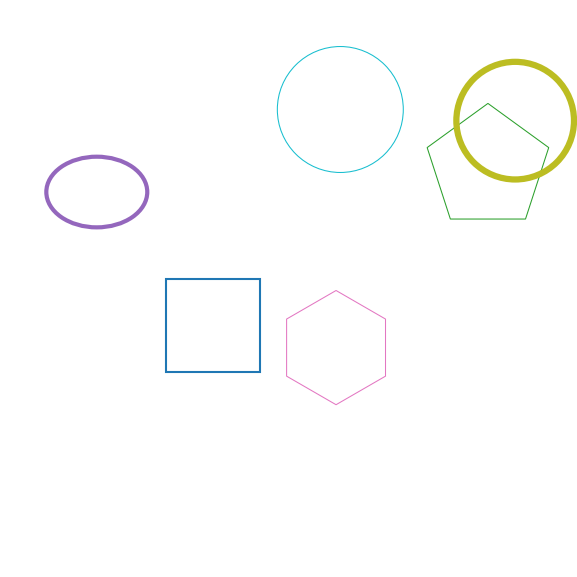[{"shape": "square", "thickness": 1, "radius": 0.4, "center": [0.369, 0.435]}, {"shape": "pentagon", "thickness": 0.5, "radius": 0.55, "center": [0.845, 0.709]}, {"shape": "oval", "thickness": 2, "radius": 0.44, "center": [0.168, 0.667]}, {"shape": "hexagon", "thickness": 0.5, "radius": 0.49, "center": [0.582, 0.397]}, {"shape": "circle", "thickness": 3, "radius": 0.51, "center": [0.892, 0.79]}, {"shape": "circle", "thickness": 0.5, "radius": 0.55, "center": [0.589, 0.81]}]